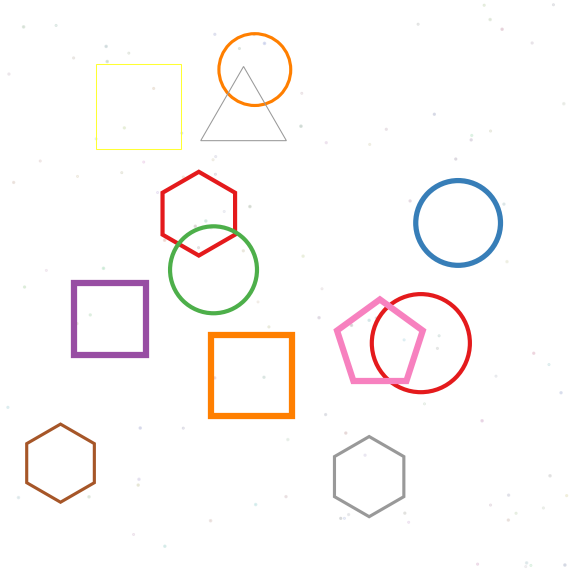[{"shape": "hexagon", "thickness": 2, "radius": 0.36, "center": [0.344, 0.629]}, {"shape": "circle", "thickness": 2, "radius": 0.42, "center": [0.729, 0.405]}, {"shape": "circle", "thickness": 2.5, "radius": 0.37, "center": [0.793, 0.613]}, {"shape": "circle", "thickness": 2, "radius": 0.38, "center": [0.37, 0.532]}, {"shape": "square", "thickness": 3, "radius": 0.31, "center": [0.191, 0.446]}, {"shape": "square", "thickness": 3, "radius": 0.35, "center": [0.435, 0.349]}, {"shape": "circle", "thickness": 1.5, "radius": 0.31, "center": [0.441, 0.879]}, {"shape": "square", "thickness": 0.5, "radius": 0.37, "center": [0.24, 0.815]}, {"shape": "hexagon", "thickness": 1.5, "radius": 0.34, "center": [0.105, 0.197]}, {"shape": "pentagon", "thickness": 3, "radius": 0.39, "center": [0.658, 0.403]}, {"shape": "triangle", "thickness": 0.5, "radius": 0.43, "center": [0.422, 0.798]}, {"shape": "hexagon", "thickness": 1.5, "radius": 0.35, "center": [0.639, 0.174]}]